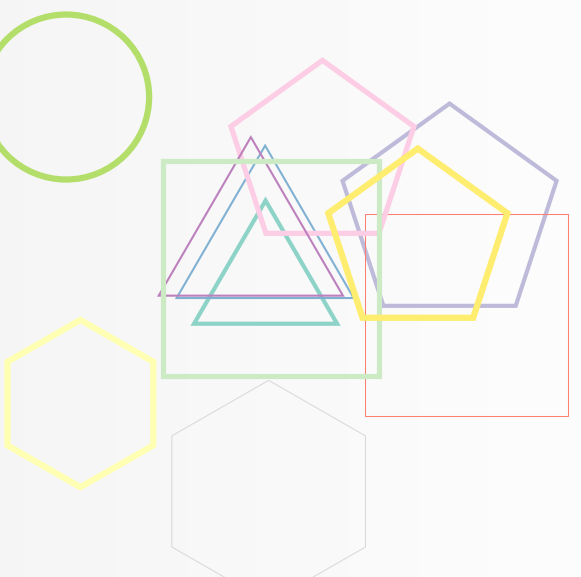[{"shape": "triangle", "thickness": 2, "radius": 0.71, "center": [0.457, 0.51]}, {"shape": "hexagon", "thickness": 3, "radius": 0.72, "center": [0.138, 0.3]}, {"shape": "pentagon", "thickness": 2, "radius": 0.97, "center": [0.773, 0.626]}, {"shape": "square", "thickness": 0.5, "radius": 0.88, "center": [0.803, 0.454]}, {"shape": "triangle", "thickness": 1, "radius": 0.88, "center": [0.456, 0.571]}, {"shape": "circle", "thickness": 3, "radius": 0.71, "center": [0.114, 0.831]}, {"shape": "pentagon", "thickness": 2.5, "radius": 0.83, "center": [0.555, 0.729]}, {"shape": "hexagon", "thickness": 0.5, "radius": 0.96, "center": [0.462, 0.148]}, {"shape": "triangle", "thickness": 1, "radius": 0.91, "center": [0.432, 0.579]}, {"shape": "square", "thickness": 2.5, "radius": 0.93, "center": [0.465, 0.534]}, {"shape": "pentagon", "thickness": 3, "radius": 0.81, "center": [0.719, 0.58]}]